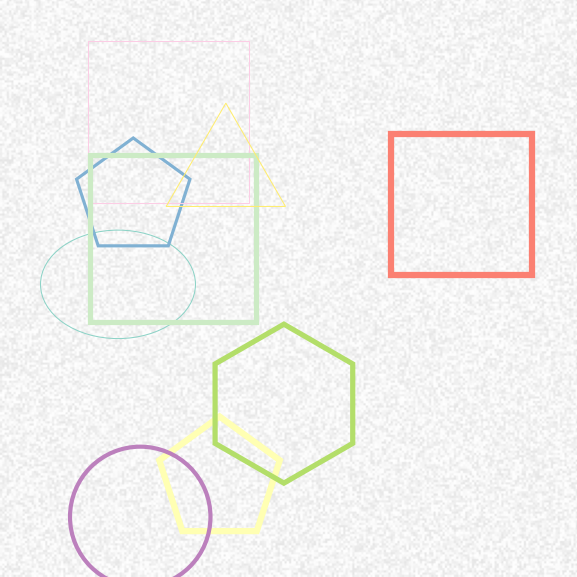[{"shape": "oval", "thickness": 0.5, "radius": 0.67, "center": [0.204, 0.507]}, {"shape": "pentagon", "thickness": 3, "radius": 0.55, "center": [0.38, 0.168]}, {"shape": "square", "thickness": 3, "radius": 0.61, "center": [0.799, 0.644]}, {"shape": "pentagon", "thickness": 1.5, "radius": 0.52, "center": [0.231, 0.657]}, {"shape": "hexagon", "thickness": 2.5, "radius": 0.69, "center": [0.492, 0.3]}, {"shape": "square", "thickness": 0.5, "radius": 0.7, "center": [0.291, 0.788]}, {"shape": "circle", "thickness": 2, "radius": 0.61, "center": [0.243, 0.104]}, {"shape": "square", "thickness": 2.5, "radius": 0.72, "center": [0.299, 0.587]}, {"shape": "triangle", "thickness": 0.5, "radius": 0.6, "center": [0.391, 0.701]}]